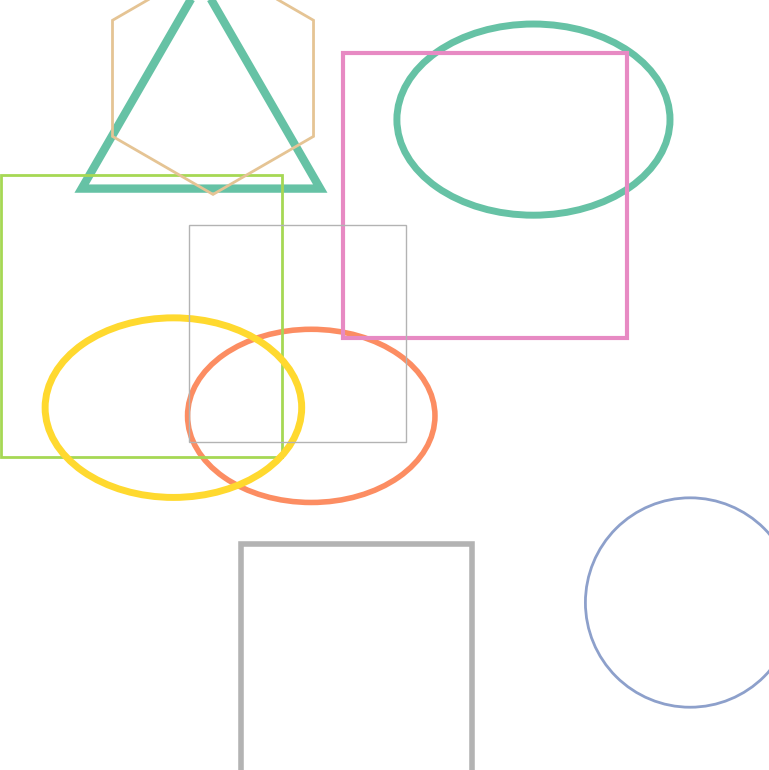[{"shape": "oval", "thickness": 2.5, "radius": 0.89, "center": [0.693, 0.845]}, {"shape": "triangle", "thickness": 3, "radius": 0.89, "center": [0.261, 0.845]}, {"shape": "oval", "thickness": 2, "radius": 0.8, "center": [0.404, 0.46]}, {"shape": "circle", "thickness": 1, "radius": 0.68, "center": [0.896, 0.218]}, {"shape": "square", "thickness": 1.5, "radius": 0.92, "center": [0.63, 0.746]}, {"shape": "square", "thickness": 1, "radius": 0.92, "center": [0.184, 0.59]}, {"shape": "oval", "thickness": 2.5, "radius": 0.83, "center": [0.225, 0.471]}, {"shape": "hexagon", "thickness": 1, "radius": 0.75, "center": [0.277, 0.898]}, {"shape": "square", "thickness": 0.5, "radius": 0.7, "center": [0.387, 0.567]}, {"shape": "square", "thickness": 2, "radius": 0.75, "center": [0.463, 0.142]}]